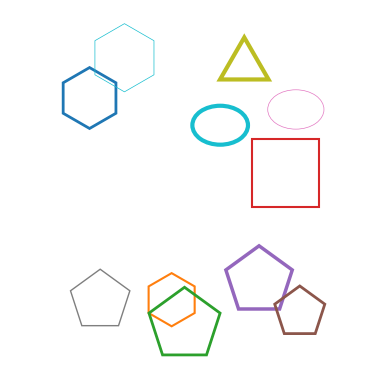[{"shape": "hexagon", "thickness": 2, "radius": 0.4, "center": [0.233, 0.745]}, {"shape": "hexagon", "thickness": 1.5, "radius": 0.35, "center": [0.446, 0.222]}, {"shape": "pentagon", "thickness": 2, "radius": 0.49, "center": [0.479, 0.157]}, {"shape": "square", "thickness": 1.5, "radius": 0.44, "center": [0.742, 0.55]}, {"shape": "pentagon", "thickness": 2.5, "radius": 0.45, "center": [0.673, 0.271]}, {"shape": "pentagon", "thickness": 2, "radius": 0.34, "center": [0.779, 0.189]}, {"shape": "oval", "thickness": 0.5, "radius": 0.37, "center": [0.768, 0.716]}, {"shape": "pentagon", "thickness": 1, "radius": 0.41, "center": [0.26, 0.22]}, {"shape": "triangle", "thickness": 3, "radius": 0.36, "center": [0.634, 0.83]}, {"shape": "hexagon", "thickness": 0.5, "radius": 0.44, "center": [0.323, 0.85]}, {"shape": "oval", "thickness": 3, "radius": 0.36, "center": [0.572, 0.675]}]